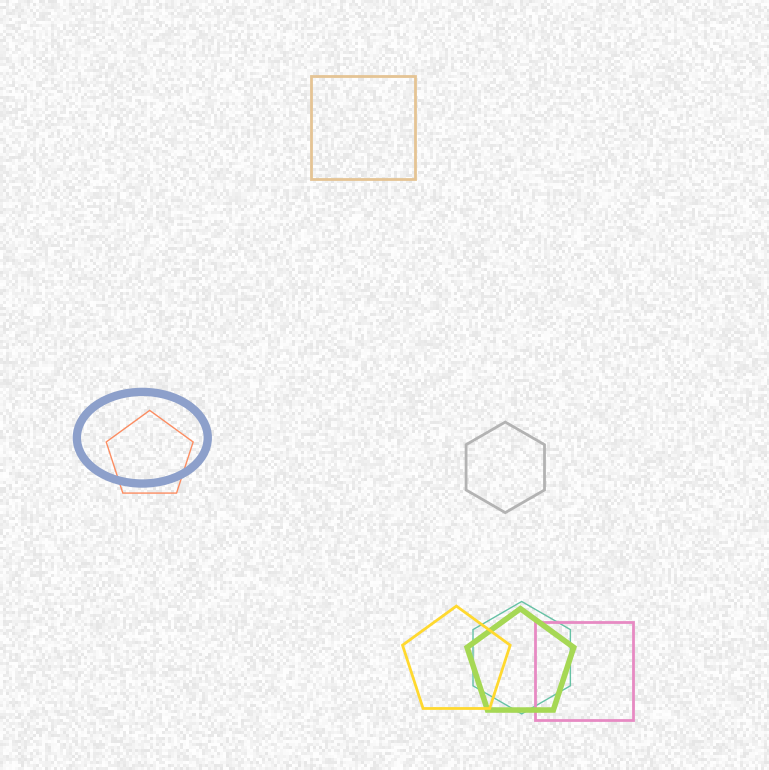[{"shape": "hexagon", "thickness": 0.5, "radius": 0.36, "center": [0.678, 0.146]}, {"shape": "pentagon", "thickness": 0.5, "radius": 0.3, "center": [0.194, 0.408]}, {"shape": "oval", "thickness": 3, "radius": 0.43, "center": [0.185, 0.432]}, {"shape": "square", "thickness": 1, "radius": 0.32, "center": [0.759, 0.129]}, {"shape": "pentagon", "thickness": 2, "radius": 0.36, "center": [0.676, 0.137]}, {"shape": "pentagon", "thickness": 1, "radius": 0.37, "center": [0.593, 0.139]}, {"shape": "square", "thickness": 1, "radius": 0.34, "center": [0.472, 0.834]}, {"shape": "hexagon", "thickness": 1, "radius": 0.29, "center": [0.656, 0.393]}]